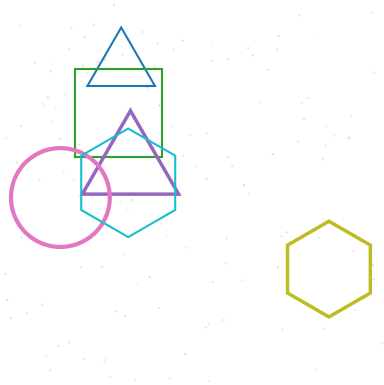[{"shape": "triangle", "thickness": 1.5, "radius": 0.51, "center": [0.315, 0.827]}, {"shape": "square", "thickness": 1.5, "radius": 0.57, "center": [0.308, 0.707]}, {"shape": "triangle", "thickness": 2.5, "radius": 0.72, "center": [0.339, 0.568]}, {"shape": "circle", "thickness": 3, "radius": 0.64, "center": [0.157, 0.487]}, {"shape": "hexagon", "thickness": 2.5, "radius": 0.62, "center": [0.854, 0.301]}, {"shape": "hexagon", "thickness": 1.5, "radius": 0.7, "center": [0.333, 0.525]}]